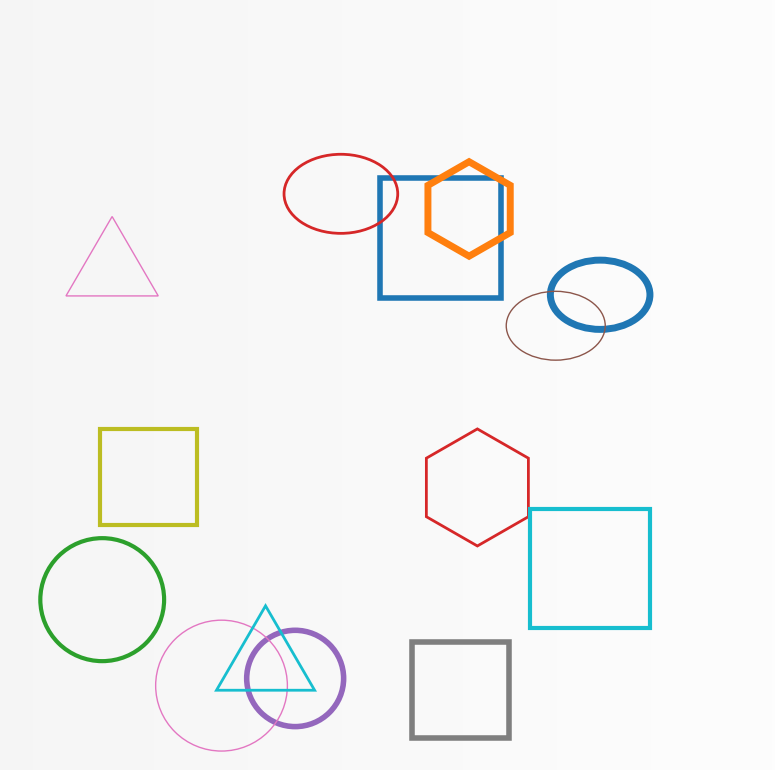[{"shape": "square", "thickness": 2, "radius": 0.39, "center": [0.568, 0.69]}, {"shape": "oval", "thickness": 2.5, "radius": 0.32, "center": [0.774, 0.617]}, {"shape": "hexagon", "thickness": 2.5, "radius": 0.31, "center": [0.605, 0.729]}, {"shape": "circle", "thickness": 1.5, "radius": 0.4, "center": [0.132, 0.221]}, {"shape": "oval", "thickness": 1, "radius": 0.37, "center": [0.44, 0.748]}, {"shape": "hexagon", "thickness": 1, "radius": 0.38, "center": [0.616, 0.367]}, {"shape": "circle", "thickness": 2, "radius": 0.31, "center": [0.381, 0.119]}, {"shape": "oval", "thickness": 0.5, "radius": 0.32, "center": [0.717, 0.577]}, {"shape": "triangle", "thickness": 0.5, "radius": 0.34, "center": [0.145, 0.65]}, {"shape": "circle", "thickness": 0.5, "radius": 0.42, "center": [0.286, 0.11]}, {"shape": "square", "thickness": 2, "radius": 0.31, "center": [0.594, 0.104]}, {"shape": "square", "thickness": 1.5, "radius": 0.31, "center": [0.191, 0.381]}, {"shape": "triangle", "thickness": 1, "radius": 0.37, "center": [0.343, 0.14]}, {"shape": "square", "thickness": 1.5, "radius": 0.39, "center": [0.761, 0.262]}]